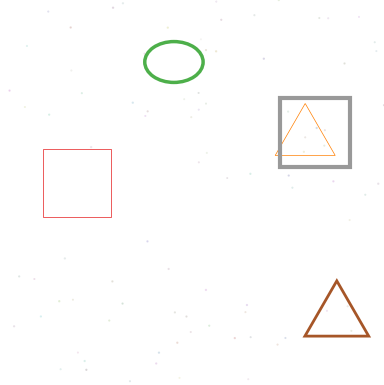[{"shape": "square", "thickness": 0.5, "radius": 0.44, "center": [0.2, 0.525]}, {"shape": "oval", "thickness": 2.5, "radius": 0.38, "center": [0.452, 0.839]}, {"shape": "triangle", "thickness": 0.5, "radius": 0.45, "center": [0.793, 0.641]}, {"shape": "triangle", "thickness": 2, "radius": 0.48, "center": [0.875, 0.175]}, {"shape": "square", "thickness": 3, "radius": 0.45, "center": [0.819, 0.656]}]